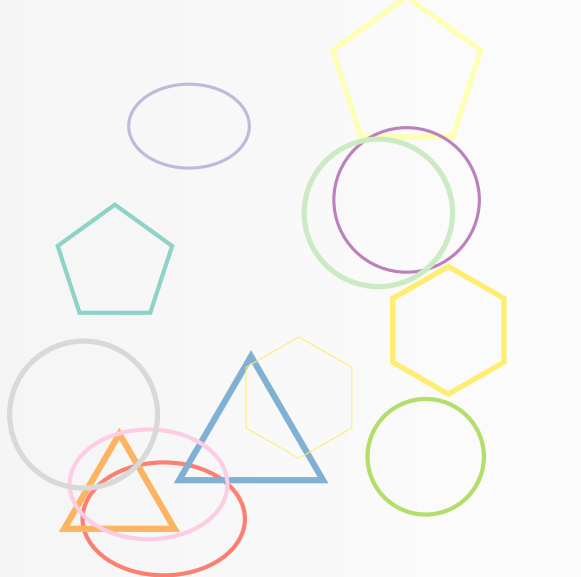[{"shape": "pentagon", "thickness": 2, "radius": 0.52, "center": [0.198, 0.541]}, {"shape": "pentagon", "thickness": 2.5, "radius": 0.67, "center": [0.7, 0.871]}, {"shape": "oval", "thickness": 1.5, "radius": 0.52, "center": [0.325, 0.781]}, {"shape": "oval", "thickness": 2, "radius": 0.7, "center": [0.282, 0.101]}, {"shape": "triangle", "thickness": 3, "radius": 0.72, "center": [0.432, 0.239]}, {"shape": "triangle", "thickness": 3, "radius": 0.55, "center": [0.205, 0.138]}, {"shape": "circle", "thickness": 2, "radius": 0.5, "center": [0.732, 0.208]}, {"shape": "oval", "thickness": 2, "radius": 0.68, "center": [0.256, 0.16]}, {"shape": "circle", "thickness": 2.5, "radius": 0.64, "center": [0.144, 0.281]}, {"shape": "circle", "thickness": 1.5, "radius": 0.63, "center": [0.7, 0.653]}, {"shape": "circle", "thickness": 2.5, "radius": 0.64, "center": [0.651, 0.631]}, {"shape": "hexagon", "thickness": 0.5, "radius": 0.53, "center": [0.514, 0.311]}, {"shape": "hexagon", "thickness": 2.5, "radius": 0.55, "center": [0.771, 0.427]}]